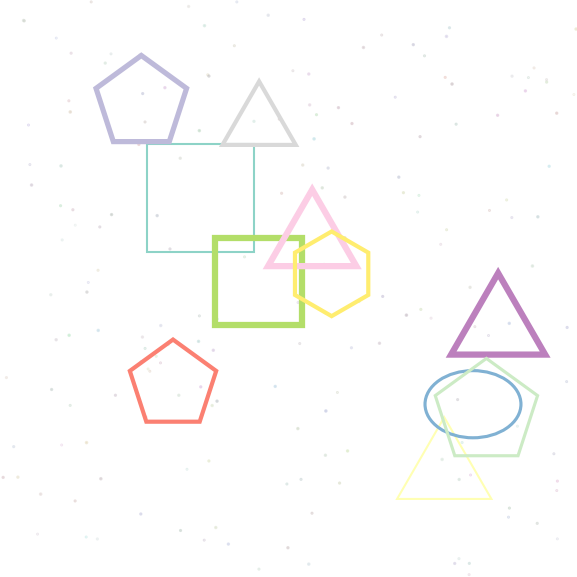[{"shape": "square", "thickness": 1, "radius": 0.47, "center": [0.347, 0.657]}, {"shape": "triangle", "thickness": 1, "radius": 0.47, "center": [0.769, 0.182]}, {"shape": "pentagon", "thickness": 2.5, "radius": 0.41, "center": [0.245, 0.821]}, {"shape": "pentagon", "thickness": 2, "radius": 0.39, "center": [0.3, 0.333]}, {"shape": "oval", "thickness": 1.5, "radius": 0.42, "center": [0.819, 0.299]}, {"shape": "square", "thickness": 3, "radius": 0.38, "center": [0.447, 0.512]}, {"shape": "triangle", "thickness": 3, "radius": 0.44, "center": [0.541, 0.582]}, {"shape": "triangle", "thickness": 2, "radius": 0.37, "center": [0.449, 0.785]}, {"shape": "triangle", "thickness": 3, "radius": 0.47, "center": [0.863, 0.432]}, {"shape": "pentagon", "thickness": 1.5, "radius": 0.47, "center": [0.842, 0.285]}, {"shape": "hexagon", "thickness": 2, "radius": 0.37, "center": [0.574, 0.525]}]